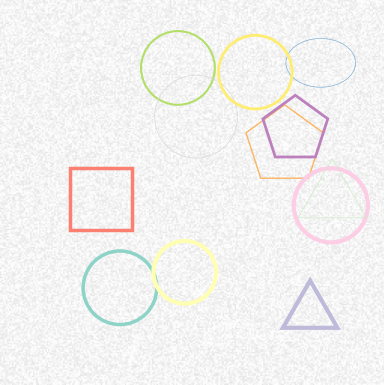[{"shape": "circle", "thickness": 2.5, "radius": 0.48, "center": [0.312, 0.253]}, {"shape": "circle", "thickness": 3, "radius": 0.41, "center": [0.48, 0.293]}, {"shape": "triangle", "thickness": 3, "radius": 0.41, "center": [0.806, 0.189]}, {"shape": "square", "thickness": 2.5, "radius": 0.4, "center": [0.263, 0.484]}, {"shape": "oval", "thickness": 0.5, "radius": 0.45, "center": [0.833, 0.837]}, {"shape": "pentagon", "thickness": 1, "radius": 0.53, "center": [0.739, 0.622]}, {"shape": "circle", "thickness": 1.5, "radius": 0.48, "center": [0.462, 0.824]}, {"shape": "circle", "thickness": 3, "radius": 0.48, "center": [0.859, 0.467]}, {"shape": "circle", "thickness": 0.5, "radius": 0.54, "center": [0.509, 0.697]}, {"shape": "pentagon", "thickness": 2, "radius": 0.44, "center": [0.767, 0.664]}, {"shape": "triangle", "thickness": 0.5, "radius": 0.51, "center": [0.863, 0.485]}, {"shape": "circle", "thickness": 2, "radius": 0.48, "center": [0.663, 0.813]}]